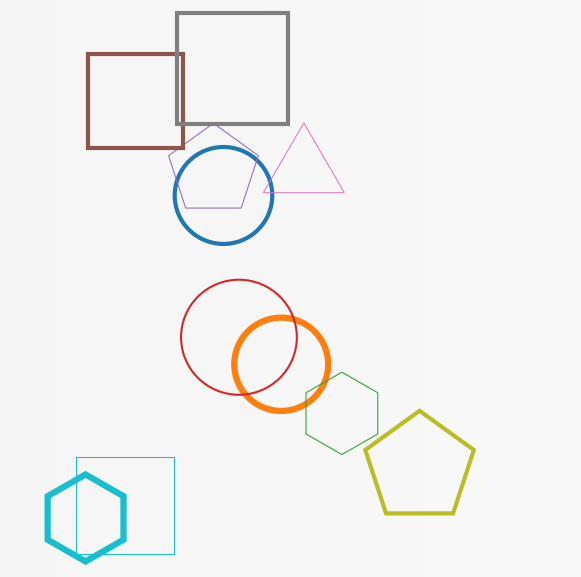[{"shape": "circle", "thickness": 2, "radius": 0.42, "center": [0.384, 0.661]}, {"shape": "circle", "thickness": 3, "radius": 0.4, "center": [0.484, 0.368]}, {"shape": "hexagon", "thickness": 0.5, "radius": 0.36, "center": [0.588, 0.283]}, {"shape": "circle", "thickness": 1, "radius": 0.5, "center": [0.411, 0.415]}, {"shape": "pentagon", "thickness": 0.5, "radius": 0.41, "center": [0.367, 0.705]}, {"shape": "square", "thickness": 2, "radius": 0.41, "center": [0.233, 0.825]}, {"shape": "triangle", "thickness": 0.5, "radius": 0.4, "center": [0.523, 0.706]}, {"shape": "square", "thickness": 2, "radius": 0.48, "center": [0.4, 0.881]}, {"shape": "pentagon", "thickness": 2, "radius": 0.49, "center": [0.722, 0.19]}, {"shape": "hexagon", "thickness": 3, "radius": 0.38, "center": [0.147, 0.102]}, {"shape": "square", "thickness": 0.5, "radius": 0.42, "center": [0.215, 0.124]}]